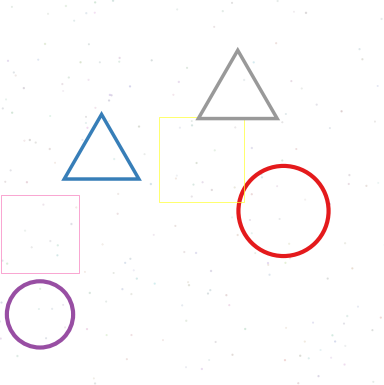[{"shape": "circle", "thickness": 3, "radius": 0.59, "center": [0.736, 0.452]}, {"shape": "triangle", "thickness": 2.5, "radius": 0.56, "center": [0.264, 0.591]}, {"shape": "circle", "thickness": 3, "radius": 0.43, "center": [0.104, 0.183]}, {"shape": "square", "thickness": 0.5, "radius": 0.55, "center": [0.523, 0.585]}, {"shape": "square", "thickness": 0.5, "radius": 0.51, "center": [0.105, 0.393]}, {"shape": "triangle", "thickness": 2.5, "radius": 0.59, "center": [0.618, 0.751]}]